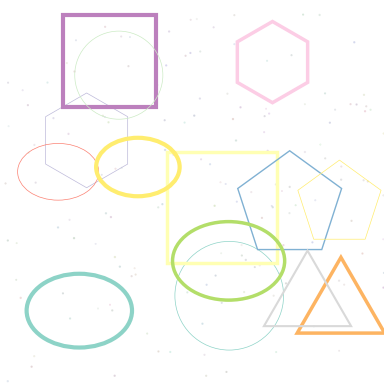[{"shape": "circle", "thickness": 0.5, "radius": 0.71, "center": [0.595, 0.232]}, {"shape": "oval", "thickness": 3, "radius": 0.68, "center": [0.206, 0.193]}, {"shape": "square", "thickness": 2.5, "radius": 0.72, "center": [0.576, 0.461]}, {"shape": "hexagon", "thickness": 0.5, "radius": 0.62, "center": [0.225, 0.635]}, {"shape": "oval", "thickness": 0.5, "radius": 0.53, "center": [0.151, 0.554]}, {"shape": "pentagon", "thickness": 1, "radius": 0.71, "center": [0.752, 0.467]}, {"shape": "triangle", "thickness": 2.5, "radius": 0.66, "center": [0.886, 0.2]}, {"shape": "oval", "thickness": 2.5, "radius": 0.73, "center": [0.594, 0.322]}, {"shape": "hexagon", "thickness": 2.5, "radius": 0.53, "center": [0.708, 0.839]}, {"shape": "triangle", "thickness": 1.5, "radius": 0.65, "center": [0.799, 0.218]}, {"shape": "square", "thickness": 3, "radius": 0.6, "center": [0.284, 0.841]}, {"shape": "circle", "thickness": 0.5, "radius": 0.57, "center": [0.309, 0.805]}, {"shape": "pentagon", "thickness": 0.5, "radius": 0.57, "center": [0.882, 0.471]}, {"shape": "oval", "thickness": 3, "radius": 0.54, "center": [0.358, 0.566]}]